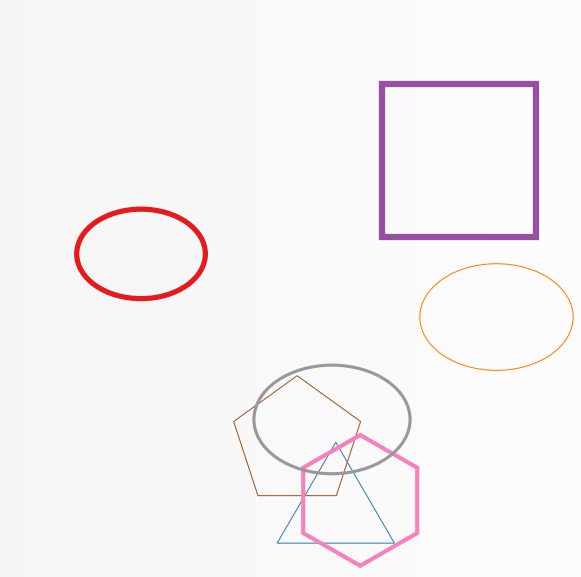[{"shape": "oval", "thickness": 2.5, "radius": 0.55, "center": [0.243, 0.559]}, {"shape": "triangle", "thickness": 0.5, "radius": 0.58, "center": [0.578, 0.117]}, {"shape": "square", "thickness": 3, "radius": 0.66, "center": [0.79, 0.722]}, {"shape": "oval", "thickness": 0.5, "radius": 0.66, "center": [0.854, 0.45]}, {"shape": "pentagon", "thickness": 0.5, "radius": 0.57, "center": [0.511, 0.234]}, {"shape": "hexagon", "thickness": 2, "radius": 0.57, "center": [0.62, 0.133]}, {"shape": "oval", "thickness": 1.5, "radius": 0.67, "center": [0.571, 0.273]}]